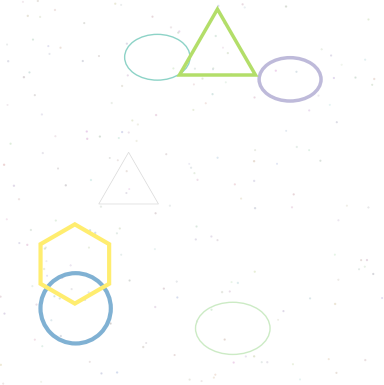[{"shape": "oval", "thickness": 1, "radius": 0.42, "center": [0.409, 0.851]}, {"shape": "oval", "thickness": 2.5, "radius": 0.4, "center": [0.753, 0.794]}, {"shape": "circle", "thickness": 3, "radius": 0.46, "center": [0.196, 0.199]}, {"shape": "triangle", "thickness": 2.5, "radius": 0.57, "center": [0.565, 0.862]}, {"shape": "triangle", "thickness": 0.5, "radius": 0.45, "center": [0.334, 0.515]}, {"shape": "oval", "thickness": 1, "radius": 0.48, "center": [0.605, 0.147]}, {"shape": "hexagon", "thickness": 3, "radius": 0.51, "center": [0.194, 0.314]}]